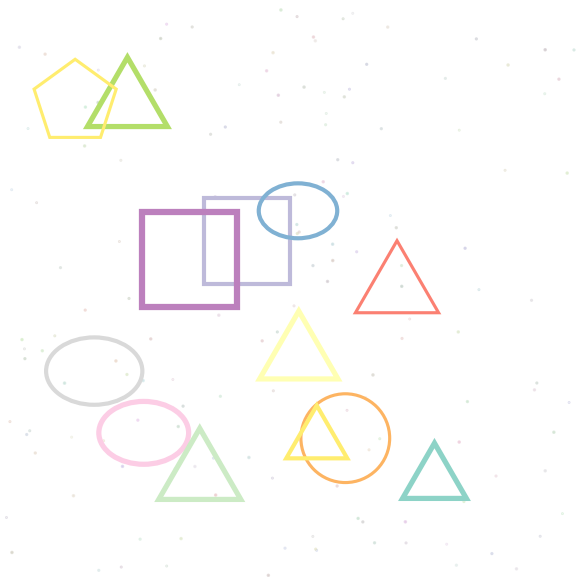[{"shape": "triangle", "thickness": 2.5, "radius": 0.32, "center": [0.752, 0.168]}, {"shape": "triangle", "thickness": 2.5, "radius": 0.39, "center": [0.517, 0.382]}, {"shape": "square", "thickness": 2, "radius": 0.38, "center": [0.428, 0.582]}, {"shape": "triangle", "thickness": 1.5, "radius": 0.42, "center": [0.687, 0.499]}, {"shape": "oval", "thickness": 2, "radius": 0.34, "center": [0.516, 0.634]}, {"shape": "circle", "thickness": 1.5, "radius": 0.38, "center": [0.598, 0.24]}, {"shape": "triangle", "thickness": 2.5, "radius": 0.4, "center": [0.221, 0.82]}, {"shape": "oval", "thickness": 2.5, "radius": 0.39, "center": [0.249, 0.25]}, {"shape": "oval", "thickness": 2, "radius": 0.42, "center": [0.163, 0.357]}, {"shape": "square", "thickness": 3, "radius": 0.41, "center": [0.328, 0.549]}, {"shape": "triangle", "thickness": 2.5, "radius": 0.41, "center": [0.346, 0.175]}, {"shape": "triangle", "thickness": 2, "radius": 0.31, "center": [0.548, 0.236]}, {"shape": "pentagon", "thickness": 1.5, "radius": 0.37, "center": [0.13, 0.822]}]